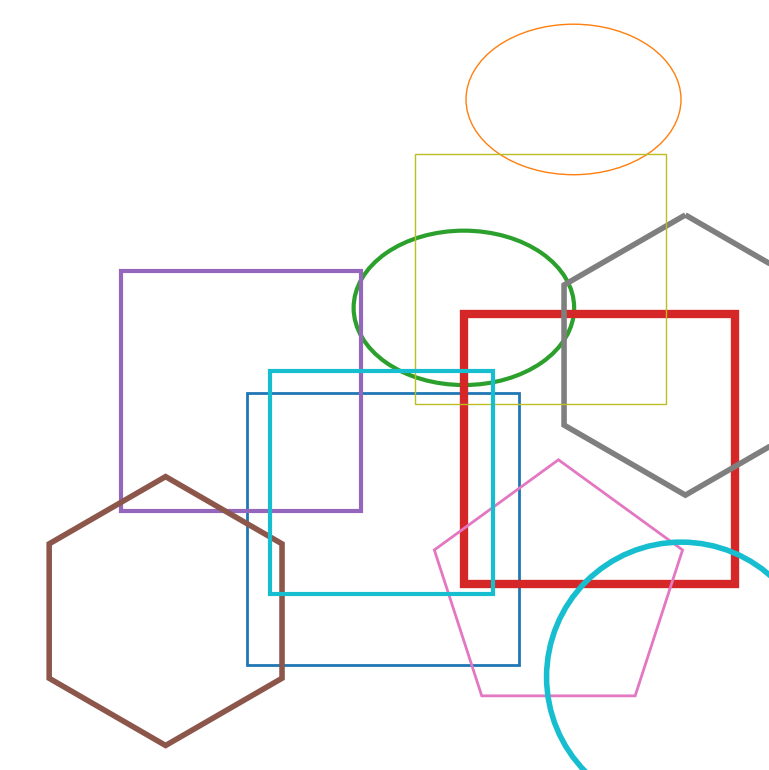[{"shape": "square", "thickness": 1, "radius": 0.88, "center": [0.497, 0.313]}, {"shape": "oval", "thickness": 0.5, "radius": 0.7, "center": [0.745, 0.871]}, {"shape": "oval", "thickness": 1.5, "radius": 0.72, "center": [0.602, 0.6]}, {"shape": "square", "thickness": 3, "radius": 0.88, "center": [0.778, 0.417]}, {"shape": "square", "thickness": 1.5, "radius": 0.78, "center": [0.313, 0.493]}, {"shape": "hexagon", "thickness": 2, "radius": 0.87, "center": [0.215, 0.206]}, {"shape": "pentagon", "thickness": 1, "radius": 0.85, "center": [0.725, 0.233]}, {"shape": "hexagon", "thickness": 2, "radius": 0.91, "center": [0.89, 0.539]}, {"shape": "square", "thickness": 0.5, "radius": 0.81, "center": [0.702, 0.638]}, {"shape": "square", "thickness": 1.5, "radius": 0.72, "center": [0.496, 0.373]}, {"shape": "circle", "thickness": 2, "radius": 0.88, "center": [0.885, 0.121]}]